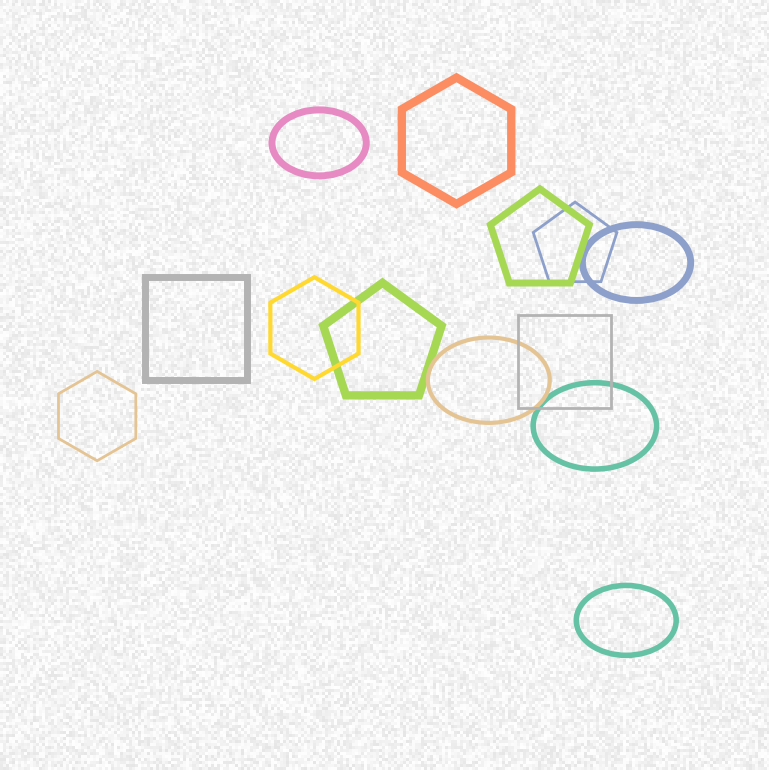[{"shape": "oval", "thickness": 2, "radius": 0.32, "center": [0.813, 0.194]}, {"shape": "oval", "thickness": 2, "radius": 0.4, "center": [0.773, 0.447]}, {"shape": "hexagon", "thickness": 3, "radius": 0.41, "center": [0.593, 0.817]}, {"shape": "pentagon", "thickness": 1, "radius": 0.29, "center": [0.747, 0.68]}, {"shape": "oval", "thickness": 2.5, "radius": 0.35, "center": [0.827, 0.659]}, {"shape": "oval", "thickness": 2.5, "radius": 0.31, "center": [0.414, 0.814]}, {"shape": "pentagon", "thickness": 3, "radius": 0.4, "center": [0.497, 0.552]}, {"shape": "pentagon", "thickness": 2.5, "radius": 0.34, "center": [0.701, 0.687]}, {"shape": "hexagon", "thickness": 1.5, "radius": 0.33, "center": [0.408, 0.574]}, {"shape": "hexagon", "thickness": 1, "radius": 0.29, "center": [0.126, 0.46]}, {"shape": "oval", "thickness": 1.5, "radius": 0.4, "center": [0.635, 0.506]}, {"shape": "square", "thickness": 2.5, "radius": 0.33, "center": [0.255, 0.574]}, {"shape": "square", "thickness": 1, "radius": 0.3, "center": [0.733, 0.53]}]